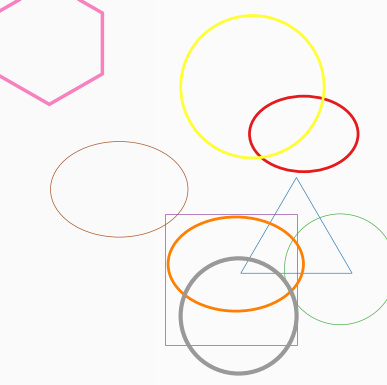[{"shape": "oval", "thickness": 2, "radius": 0.7, "center": [0.784, 0.652]}, {"shape": "triangle", "thickness": 0.5, "radius": 0.83, "center": [0.765, 0.373]}, {"shape": "circle", "thickness": 0.5, "radius": 0.72, "center": [0.878, 0.301]}, {"shape": "square", "thickness": 0.5, "radius": 0.85, "center": [0.597, 0.275]}, {"shape": "oval", "thickness": 2, "radius": 0.87, "center": [0.608, 0.314]}, {"shape": "circle", "thickness": 2, "radius": 0.92, "center": [0.651, 0.775]}, {"shape": "oval", "thickness": 0.5, "radius": 0.89, "center": [0.308, 0.508]}, {"shape": "hexagon", "thickness": 2.5, "radius": 0.79, "center": [0.127, 0.887]}, {"shape": "circle", "thickness": 3, "radius": 0.75, "center": [0.616, 0.179]}]